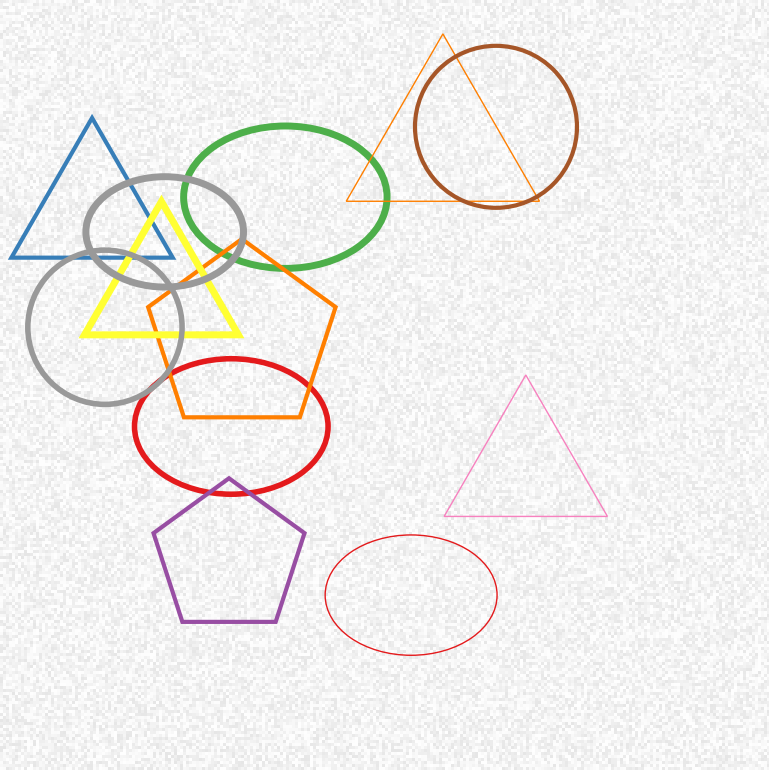[{"shape": "oval", "thickness": 0.5, "radius": 0.56, "center": [0.534, 0.227]}, {"shape": "oval", "thickness": 2, "radius": 0.63, "center": [0.3, 0.446]}, {"shape": "triangle", "thickness": 1.5, "radius": 0.6, "center": [0.12, 0.726]}, {"shape": "oval", "thickness": 2.5, "radius": 0.66, "center": [0.371, 0.744]}, {"shape": "pentagon", "thickness": 1.5, "radius": 0.52, "center": [0.297, 0.276]}, {"shape": "triangle", "thickness": 0.5, "radius": 0.72, "center": [0.575, 0.811]}, {"shape": "pentagon", "thickness": 1.5, "radius": 0.64, "center": [0.314, 0.562]}, {"shape": "triangle", "thickness": 2.5, "radius": 0.58, "center": [0.21, 0.623]}, {"shape": "circle", "thickness": 1.5, "radius": 0.53, "center": [0.644, 0.835]}, {"shape": "triangle", "thickness": 0.5, "radius": 0.61, "center": [0.683, 0.391]}, {"shape": "oval", "thickness": 2.5, "radius": 0.51, "center": [0.214, 0.699]}, {"shape": "circle", "thickness": 2, "radius": 0.5, "center": [0.136, 0.575]}]